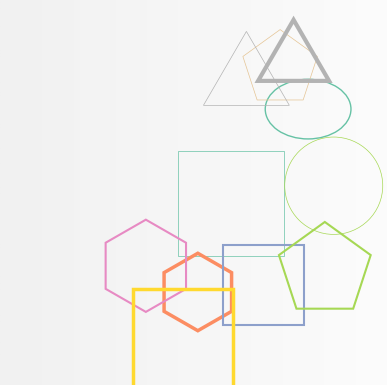[{"shape": "oval", "thickness": 1, "radius": 0.55, "center": [0.795, 0.717]}, {"shape": "square", "thickness": 0.5, "radius": 0.69, "center": [0.596, 0.471]}, {"shape": "hexagon", "thickness": 2.5, "radius": 0.5, "center": [0.511, 0.242]}, {"shape": "square", "thickness": 1.5, "radius": 0.52, "center": [0.68, 0.261]}, {"shape": "hexagon", "thickness": 1.5, "radius": 0.6, "center": [0.376, 0.31]}, {"shape": "pentagon", "thickness": 1.5, "radius": 0.62, "center": [0.838, 0.299]}, {"shape": "circle", "thickness": 0.5, "radius": 0.63, "center": [0.861, 0.518]}, {"shape": "square", "thickness": 2.5, "radius": 0.65, "center": [0.472, 0.119]}, {"shape": "pentagon", "thickness": 0.5, "radius": 0.51, "center": [0.723, 0.822]}, {"shape": "triangle", "thickness": 0.5, "radius": 0.64, "center": [0.636, 0.79]}, {"shape": "triangle", "thickness": 3, "radius": 0.53, "center": [0.758, 0.843]}]